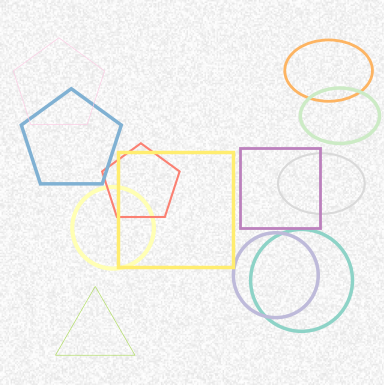[{"shape": "circle", "thickness": 2.5, "radius": 0.66, "center": [0.783, 0.272]}, {"shape": "circle", "thickness": 3, "radius": 0.53, "center": [0.294, 0.408]}, {"shape": "circle", "thickness": 2.5, "radius": 0.55, "center": [0.716, 0.285]}, {"shape": "pentagon", "thickness": 1.5, "radius": 0.53, "center": [0.366, 0.522]}, {"shape": "pentagon", "thickness": 2.5, "radius": 0.68, "center": [0.185, 0.633]}, {"shape": "oval", "thickness": 2, "radius": 0.57, "center": [0.854, 0.817]}, {"shape": "triangle", "thickness": 0.5, "radius": 0.6, "center": [0.247, 0.137]}, {"shape": "pentagon", "thickness": 0.5, "radius": 0.62, "center": [0.153, 0.777]}, {"shape": "oval", "thickness": 1.5, "radius": 0.56, "center": [0.835, 0.523]}, {"shape": "square", "thickness": 2, "radius": 0.52, "center": [0.727, 0.512]}, {"shape": "oval", "thickness": 2.5, "radius": 0.51, "center": [0.883, 0.699]}, {"shape": "square", "thickness": 2.5, "radius": 0.74, "center": [0.455, 0.455]}]